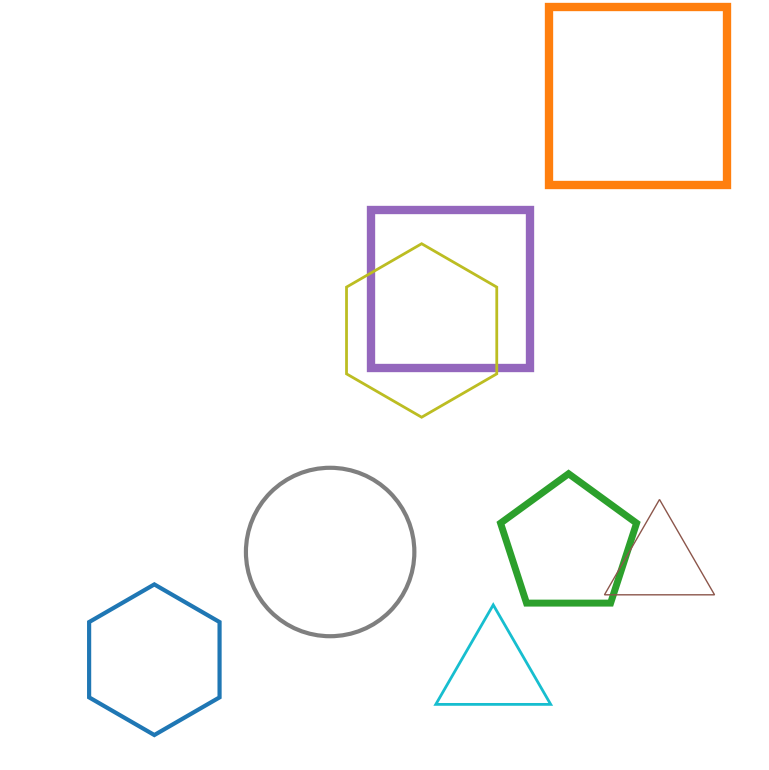[{"shape": "hexagon", "thickness": 1.5, "radius": 0.49, "center": [0.2, 0.143]}, {"shape": "square", "thickness": 3, "radius": 0.58, "center": [0.828, 0.875]}, {"shape": "pentagon", "thickness": 2.5, "radius": 0.46, "center": [0.738, 0.292]}, {"shape": "square", "thickness": 3, "radius": 0.51, "center": [0.585, 0.625]}, {"shape": "triangle", "thickness": 0.5, "radius": 0.41, "center": [0.856, 0.269]}, {"shape": "circle", "thickness": 1.5, "radius": 0.55, "center": [0.429, 0.283]}, {"shape": "hexagon", "thickness": 1, "radius": 0.56, "center": [0.548, 0.571]}, {"shape": "triangle", "thickness": 1, "radius": 0.43, "center": [0.641, 0.128]}]